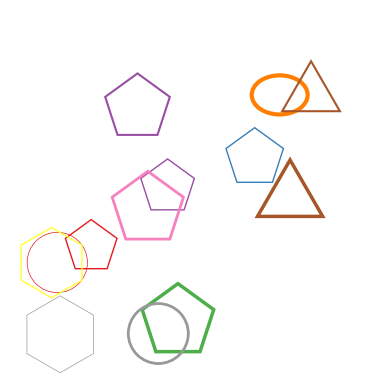[{"shape": "circle", "thickness": 0.5, "radius": 0.39, "center": [0.149, 0.318]}, {"shape": "pentagon", "thickness": 1, "radius": 0.35, "center": [0.237, 0.359]}, {"shape": "pentagon", "thickness": 1, "radius": 0.39, "center": [0.662, 0.59]}, {"shape": "pentagon", "thickness": 2.5, "radius": 0.49, "center": [0.462, 0.166]}, {"shape": "pentagon", "thickness": 1, "radius": 0.37, "center": [0.435, 0.514]}, {"shape": "pentagon", "thickness": 1.5, "radius": 0.44, "center": [0.357, 0.721]}, {"shape": "oval", "thickness": 3, "radius": 0.36, "center": [0.726, 0.753]}, {"shape": "hexagon", "thickness": 1, "radius": 0.46, "center": [0.134, 0.318]}, {"shape": "triangle", "thickness": 2.5, "radius": 0.49, "center": [0.753, 0.487]}, {"shape": "triangle", "thickness": 1.5, "radius": 0.43, "center": [0.808, 0.754]}, {"shape": "pentagon", "thickness": 2, "radius": 0.49, "center": [0.384, 0.458]}, {"shape": "circle", "thickness": 2, "radius": 0.39, "center": [0.411, 0.134]}, {"shape": "hexagon", "thickness": 0.5, "radius": 0.5, "center": [0.156, 0.132]}]